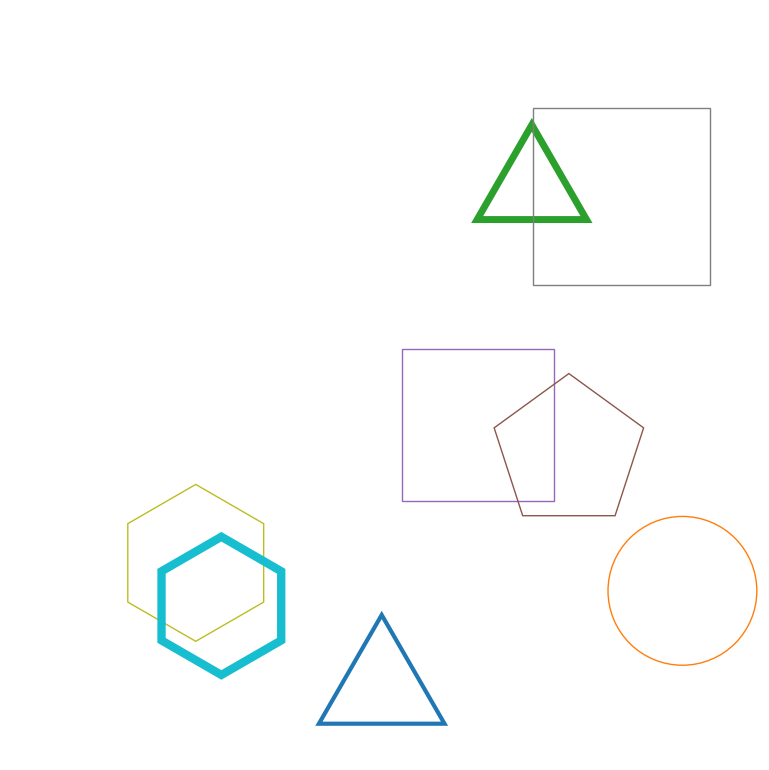[{"shape": "triangle", "thickness": 1.5, "radius": 0.47, "center": [0.496, 0.107]}, {"shape": "circle", "thickness": 0.5, "radius": 0.48, "center": [0.886, 0.233]}, {"shape": "triangle", "thickness": 2.5, "radius": 0.41, "center": [0.691, 0.756]}, {"shape": "square", "thickness": 0.5, "radius": 0.5, "center": [0.621, 0.448]}, {"shape": "pentagon", "thickness": 0.5, "radius": 0.51, "center": [0.739, 0.413]}, {"shape": "square", "thickness": 0.5, "radius": 0.57, "center": [0.807, 0.745]}, {"shape": "hexagon", "thickness": 0.5, "radius": 0.51, "center": [0.254, 0.269]}, {"shape": "hexagon", "thickness": 3, "radius": 0.45, "center": [0.287, 0.213]}]